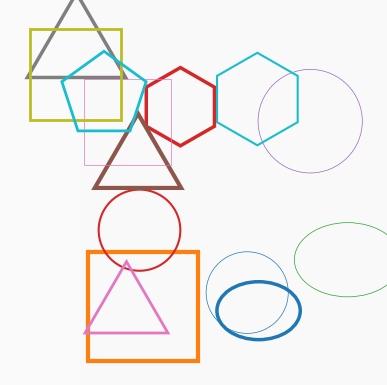[{"shape": "circle", "thickness": 0.5, "radius": 0.53, "center": [0.638, 0.24]}, {"shape": "oval", "thickness": 2.5, "radius": 0.54, "center": [0.667, 0.193]}, {"shape": "square", "thickness": 3, "radius": 0.7, "center": [0.369, 0.204]}, {"shape": "oval", "thickness": 0.5, "radius": 0.69, "center": [0.897, 0.325]}, {"shape": "hexagon", "thickness": 2.5, "radius": 0.51, "center": [0.465, 0.723]}, {"shape": "circle", "thickness": 1.5, "radius": 0.53, "center": [0.36, 0.402]}, {"shape": "circle", "thickness": 0.5, "radius": 0.67, "center": [0.8, 0.685]}, {"shape": "triangle", "thickness": 3, "radius": 0.64, "center": [0.356, 0.576]}, {"shape": "triangle", "thickness": 2, "radius": 0.62, "center": [0.326, 0.197]}, {"shape": "square", "thickness": 0.5, "radius": 0.56, "center": [0.328, 0.683]}, {"shape": "triangle", "thickness": 2.5, "radius": 0.73, "center": [0.197, 0.872]}, {"shape": "square", "thickness": 2, "radius": 0.59, "center": [0.194, 0.806]}, {"shape": "pentagon", "thickness": 2, "radius": 0.57, "center": [0.268, 0.753]}, {"shape": "hexagon", "thickness": 1.5, "radius": 0.6, "center": [0.664, 0.743]}]